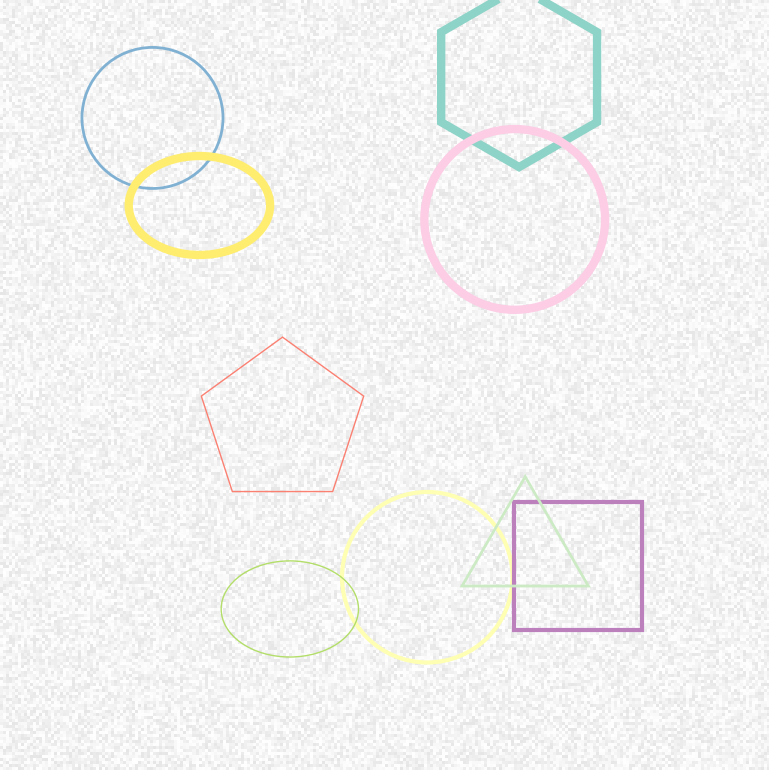[{"shape": "hexagon", "thickness": 3, "radius": 0.58, "center": [0.674, 0.9]}, {"shape": "circle", "thickness": 1.5, "radius": 0.55, "center": [0.555, 0.25]}, {"shape": "pentagon", "thickness": 0.5, "radius": 0.55, "center": [0.367, 0.451]}, {"shape": "circle", "thickness": 1, "radius": 0.46, "center": [0.198, 0.847]}, {"shape": "oval", "thickness": 0.5, "radius": 0.45, "center": [0.376, 0.209]}, {"shape": "circle", "thickness": 3, "radius": 0.59, "center": [0.668, 0.715]}, {"shape": "square", "thickness": 1.5, "radius": 0.41, "center": [0.75, 0.265]}, {"shape": "triangle", "thickness": 1, "radius": 0.47, "center": [0.682, 0.286]}, {"shape": "oval", "thickness": 3, "radius": 0.46, "center": [0.259, 0.733]}]